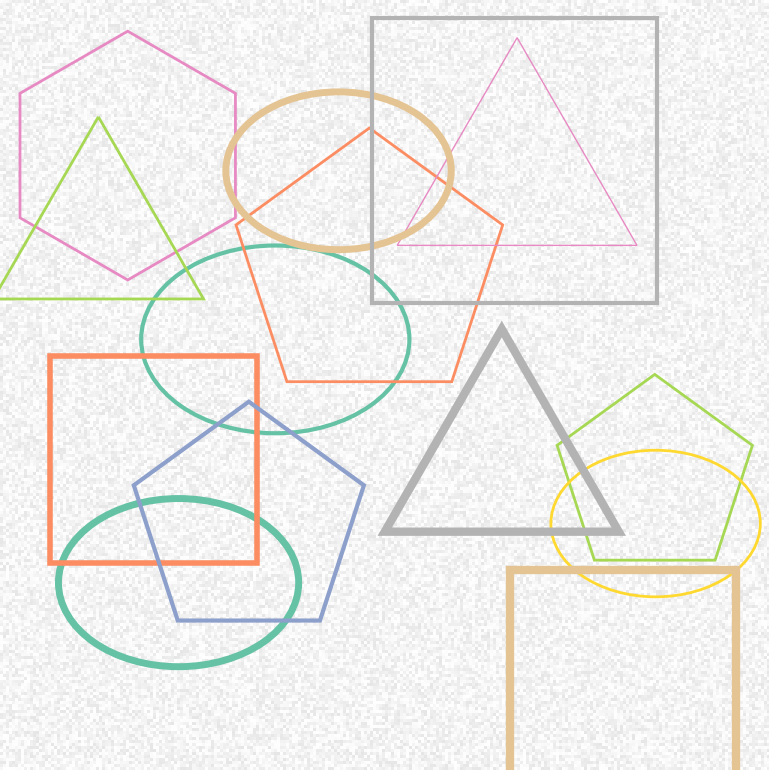[{"shape": "oval", "thickness": 2.5, "radius": 0.78, "center": [0.232, 0.243]}, {"shape": "oval", "thickness": 1.5, "radius": 0.87, "center": [0.358, 0.559]}, {"shape": "pentagon", "thickness": 1, "radius": 0.91, "center": [0.48, 0.652]}, {"shape": "square", "thickness": 2, "radius": 0.67, "center": [0.199, 0.403]}, {"shape": "pentagon", "thickness": 1.5, "radius": 0.79, "center": [0.323, 0.321]}, {"shape": "triangle", "thickness": 0.5, "radius": 0.9, "center": [0.672, 0.771]}, {"shape": "hexagon", "thickness": 1, "radius": 0.81, "center": [0.166, 0.798]}, {"shape": "triangle", "thickness": 1, "radius": 0.79, "center": [0.128, 0.691]}, {"shape": "pentagon", "thickness": 1, "radius": 0.67, "center": [0.85, 0.38]}, {"shape": "oval", "thickness": 1, "radius": 0.68, "center": [0.851, 0.32]}, {"shape": "square", "thickness": 3, "radius": 0.73, "center": [0.809, 0.114]}, {"shape": "oval", "thickness": 2.5, "radius": 0.73, "center": [0.44, 0.778]}, {"shape": "triangle", "thickness": 3, "radius": 0.88, "center": [0.652, 0.397]}, {"shape": "square", "thickness": 1.5, "radius": 0.92, "center": [0.668, 0.791]}]